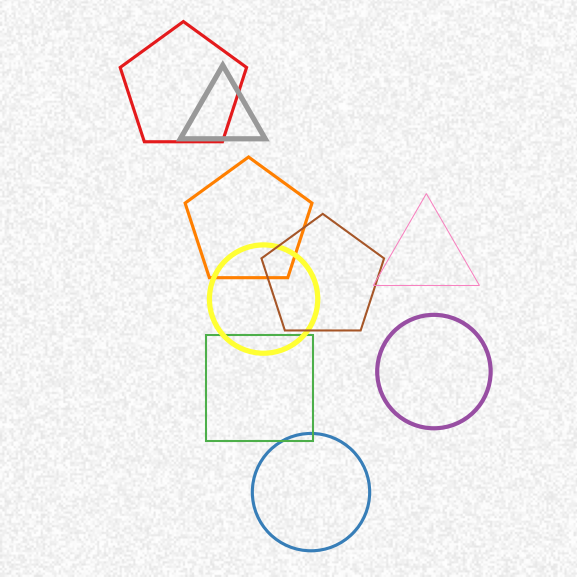[{"shape": "pentagon", "thickness": 1.5, "radius": 0.58, "center": [0.318, 0.847]}, {"shape": "circle", "thickness": 1.5, "radius": 0.51, "center": [0.539, 0.147]}, {"shape": "square", "thickness": 1, "radius": 0.46, "center": [0.449, 0.328]}, {"shape": "circle", "thickness": 2, "radius": 0.49, "center": [0.751, 0.356]}, {"shape": "pentagon", "thickness": 1.5, "radius": 0.58, "center": [0.43, 0.612]}, {"shape": "circle", "thickness": 2.5, "radius": 0.47, "center": [0.456, 0.481]}, {"shape": "pentagon", "thickness": 1, "radius": 0.56, "center": [0.559, 0.517]}, {"shape": "triangle", "thickness": 0.5, "radius": 0.53, "center": [0.738, 0.558]}, {"shape": "triangle", "thickness": 2.5, "radius": 0.42, "center": [0.386, 0.801]}]